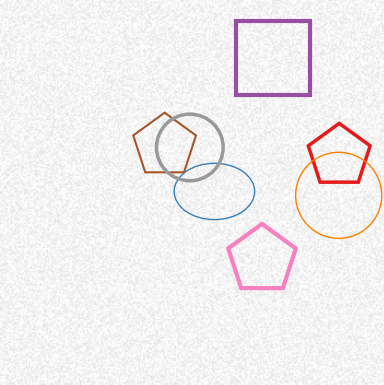[{"shape": "pentagon", "thickness": 2.5, "radius": 0.42, "center": [0.881, 0.595]}, {"shape": "oval", "thickness": 1, "radius": 0.52, "center": [0.557, 0.503]}, {"shape": "square", "thickness": 3, "radius": 0.48, "center": [0.71, 0.85]}, {"shape": "circle", "thickness": 1, "radius": 0.56, "center": [0.88, 0.493]}, {"shape": "pentagon", "thickness": 1.5, "radius": 0.43, "center": [0.428, 0.622]}, {"shape": "pentagon", "thickness": 3, "radius": 0.46, "center": [0.681, 0.326]}, {"shape": "circle", "thickness": 2.5, "radius": 0.43, "center": [0.493, 0.617]}]